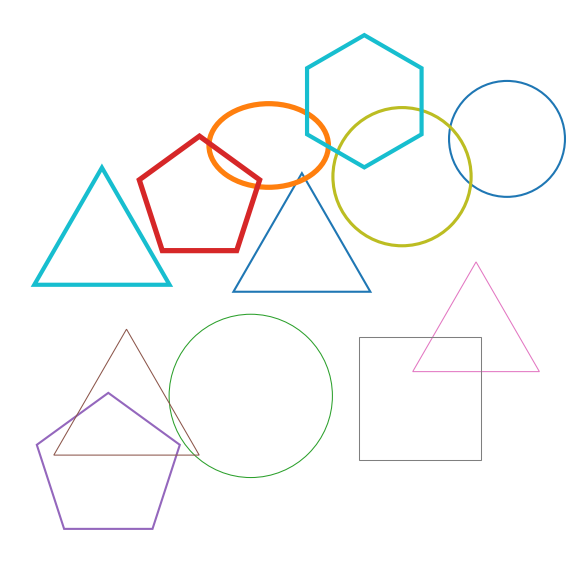[{"shape": "triangle", "thickness": 1, "radius": 0.68, "center": [0.523, 0.562]}, {"shape": "circle", "thickness": 1, "radius": 0.5, "center": [0.878, 0.759]}, {"shape": "oval", "thickness": 2.5, "radius": 0.52, "center": [0.465, 0.747]}, {"shape": "circle", "thickness": 0.5, "radius": 0.71, "center": [0.434, 0.314]}, {"shape": "pentagon", "thickness": 2.5, "radius": 0.55, "center": [0.345, 0.654]}, {"shape": "pentagon", "thickness": 1, "radius": 0.65, "center": [0.188, 0.189]}, {"shape": "triangle", "thickness": 0.5, "radius": 0.73, "center": [0.219, 0.284]}, {"shape": "triangle", "thickness": 0.5, "radius": 0.63, "center": [0.824, 0.419]}, {"shape": "square", "thickness": 0.5, "radius": 0.53, "center": [0.728, 0.309]}, {"shape": "circle", "thickness": 1.5, "radius": 0.6, "center": [0.696, 0.693]}, {"shape": "hexagon", "thickness": 2, "radius": 0.57, "center": [0.631, 0.824]}, {"shape": "triangle", "thickness": 2, "radius": 0.68, "center": [0.176, 0.574]}]